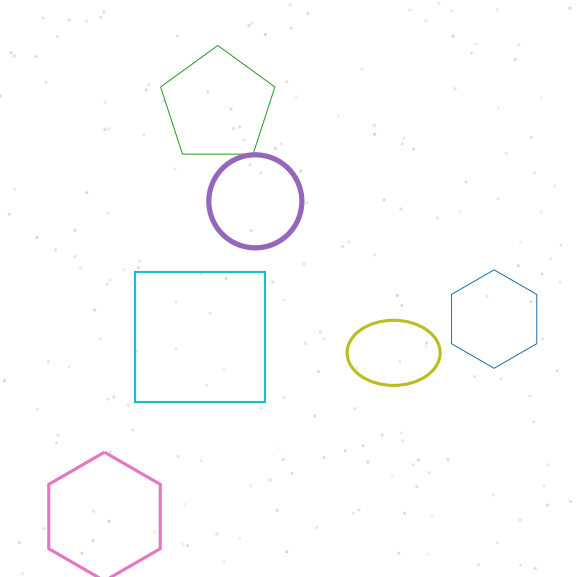[{"shape": "hexagon", "thickness": 0.5, "radius": 0.43, "center": [0.856, 0.447]}, {"shape": "pentagon", "thickness": 0.5, "radius": 0.52, "center": [0.377, 0.816]}, {"shape": "circle", "thickness": 2.5, "radius": 0.4, "center": [0.442, 0.651]}, {"shape": "hexagon", "thickness": 1.5, "radius": 0.56, "center": [0.181, 0.105]}, {"shape": "oval", "thickness": 1.5, "radius": 0.4, "center": [0.682, 0.388]}, {"shape": "square", "thickness": 1, "radius": 0.57, "center": [0.346, 0.415]}]